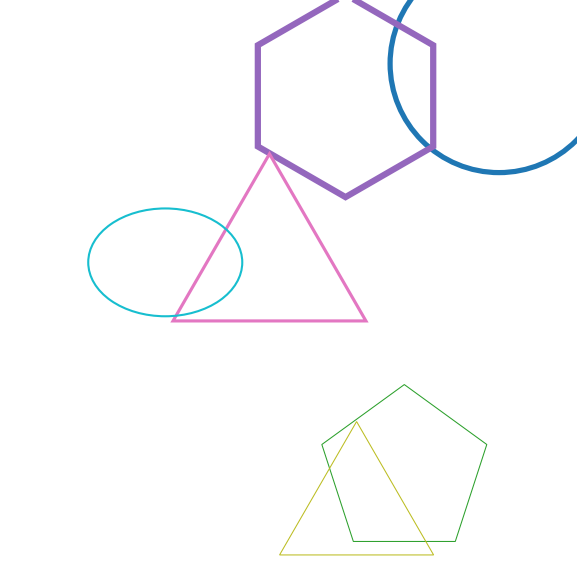[{"shape": "circle", "thickness": 2.5, "radius": 0.94, "center": [0.864, 0.889]}, {"shape": "pentagon", "thickness": 0.5, "radius": 0.75, "center": [0.7, 0.183]}, {"shape": "hexagon", "thickness": 3, "radius": 0.88, "center": [0.598, 0.833]}, {"shape": "triangle", "thickness": 1.5, "radius": 0.96, "center": [0.467, 0.54]}, {"shape": "triangle", "thickness": 0.5, "radius": 0.77, "center": [0.617, 0.115]}, {"shape": "oval", "thickness": 1, "radius": 0.67, "center": [0.286, 0.545]}]